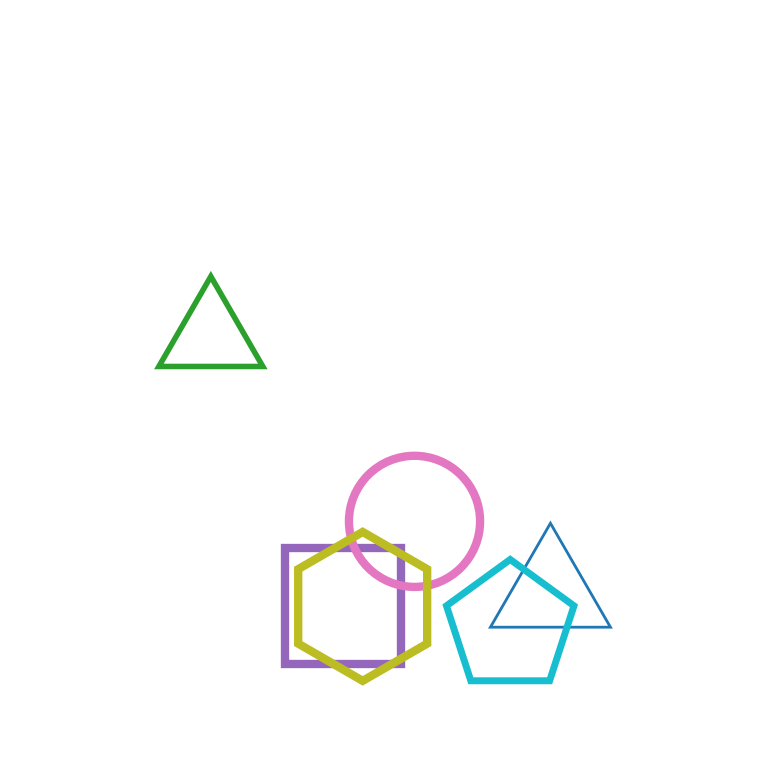[{"shape": "triangle", "thickness": 1, "radius": 0.45, "center": [0.715, 0.23]}, {"shape": "triangle", "thickness": 2, "radius": 0.39, "center": [0.274, 0.563]}, {"shape": "square", "thickness": 3, "radius": 0.38, "center": [0.446, 0.213]}, {"shape": "circle", "thickness": 3, "radius": 0.43, "center": [0.538, 0.323]}, {"shape": "hexagon", "thickness": 3, "radius": 0.48, "center": [0.471, 0.212]}, {"shape": "pentagon", "thickness": 2.5, "radius": 0.44, "center": [0.663, 0.186]}]